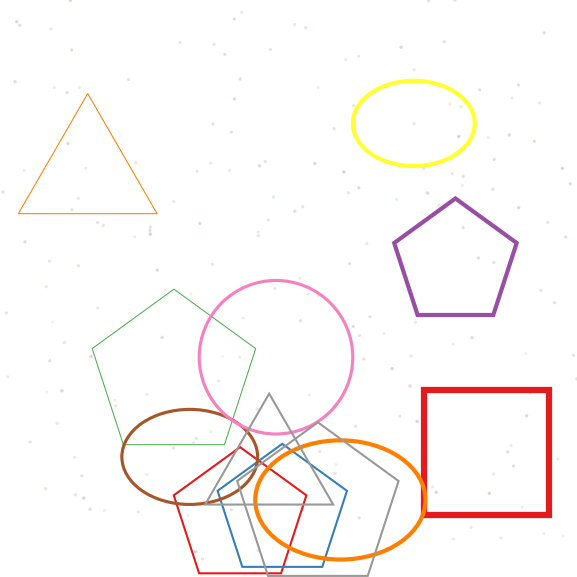[{"shape": "pentagon", "thickness": 1, "radius": 0.6, "center": [0.416, 0.104]}, {"shape": "square", "thickness": 3, "radius": 0.54, "center": [0.842, 0.216]}, {"shape": "pentagon", "thickness": 1, "radius": 0.59, "center": [0.489, 0.113]}, {"shape": "pentagon", "thickness": 0.5, "radius": 0.74, "center": [0.301, 0.35]}, {"shape": "pentagon", "thickness": 2, "radius": 0.56, "center": [0.789, 0.544]}, {"shape": "triangle", "thickness": 0.5, "radius": 0.69, "center": [0.152, 0.698]}, {"shape": "oval", "thickness": 2, "radius": 0.74, "center": [0.589, 0.133]}, {"shape": "oval", "thickness": 2, "radius": 0.53, "center": [0.717, 0.785]}, {"shape": "oval", "thickness": 1.5, "radius": 0.59, "center": [0.329, 0.208]}, {"shape": "circle", "thickness": 1.5, "radius": 0.66, "center": [0.478, 0.381]}, {"shape": "pentagon", "thickness": 1, "radius": 0.73, "center": [0.55, 0.121]}, {"shape": "triangle", "thickness": 1, "radius": 0.64, "center": [0.466, 0.189]}]